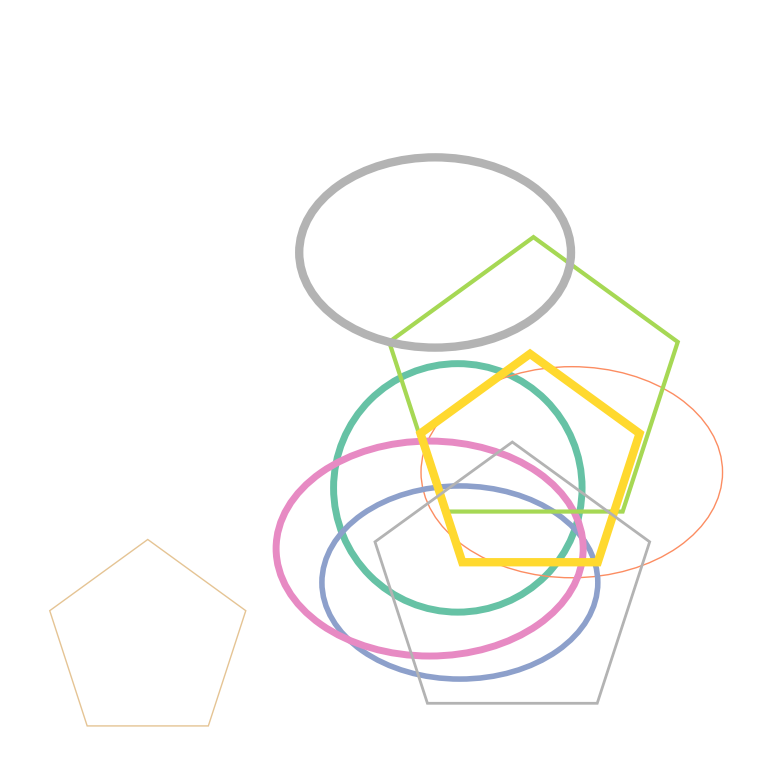[{"shape": "circle", "thickness": 2.5, "radius": 0.81, "center": [0.595, 0.366]}, {"shape": "oval", "thickness": 0.5, "radius": 0.98, "center": [0.743, 0.387]}, {"shape": "oval", "thickness": 2, "radius": 0.9, "center": [0.597, 0.243]}, {"shape": "oval", "thickness": 2.5, "radius": 1.0, "center": [0.558, 0.288]}, {"shape": "pentagon", "thickness": 1.5, "radius": 0.99, "center": [0.693, 0.495]}, {"shape": "pentagon", "thickness": 3, "radius": 0.75, "center": [0.688, 0.391]}, {"shape": "pentagon", "thickness": 0.5, "radius": 0.67, "center": [0.192, 0.166]}, {"shape": "pentagon", "thickness": 1, "radius": 0.94, "center": [0.665, 0.238]}, {"shape": "oval", "thickness": 3, "radius": 0.88, "center": [0.565, 0.672]}]